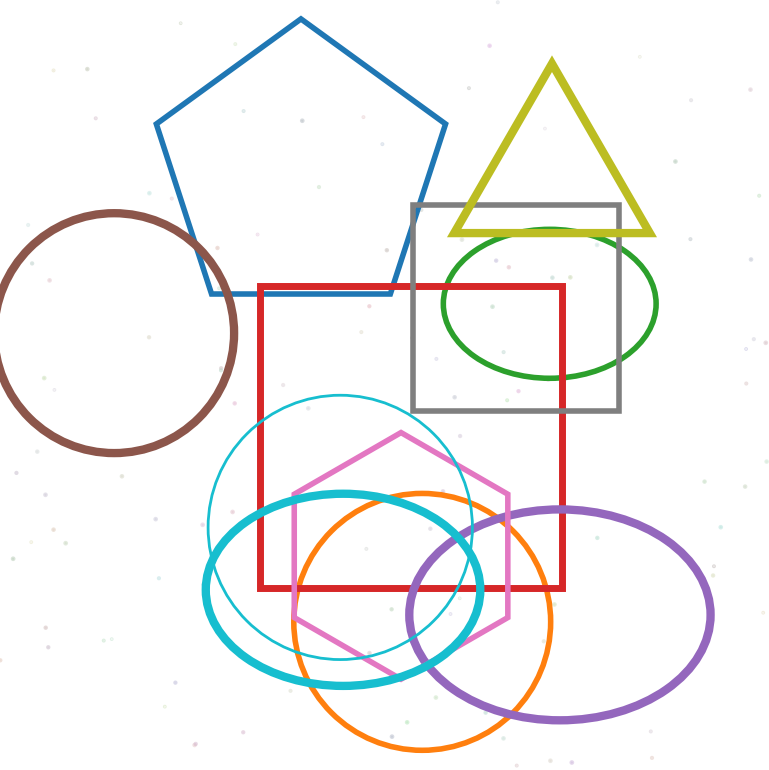[{"shape": "pentagon", "thickness": 2, "radius": 0.99, "center": [0.391, 0.778]}, {"shape": "circle", "thickness": 2, "radius": 0.83, "center": [0.548, 0.192]}, {"shape": "oval", "thickness": 2, "radius": 0.69, "center": [0.714, 0.605]}, {"shape": "square", "thickness": 2.5, "radius": 0.98, "center": [0.533, 0.432]}, {"shape": "oval", "thickness": 3, "radius": 0.98, "center": [0.727, 0.201]}, {"shape": "circle", "thickness": 3, "radius": 0.78, "center": [0.148, 0.567]}, {"shape": "hexagon", "thickness": 2, "radius": 0.8, "center": [0.521, 0.278]}, {"shape": "square", "thickness": 2, "radius": 0.67, "center": [0.67, 0.6]}, {"shape": "triangle", "thickness": 3, "radius": 0.73, "center": [0.717, 0.771]}, {"shape": "circle", "thickness": 1, "radius": 0.86, "center": [0.442, 0.315]}, {"shape": "oval", "thickness": 3, "radius": 0.89, "center": [0.446, 0.234]}]